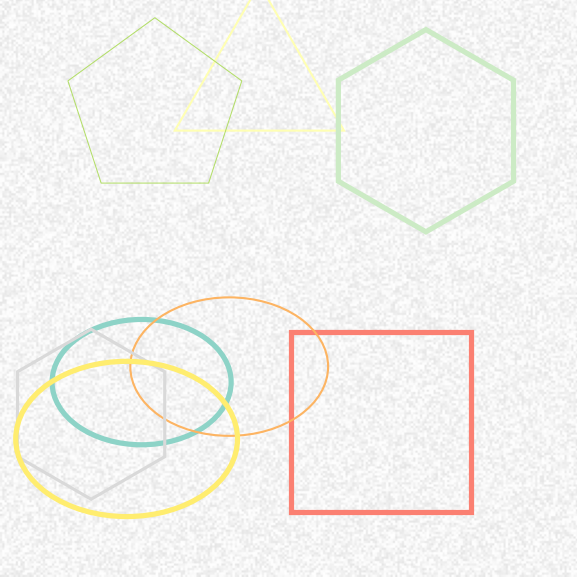[{"shape": "oval", "thickness": 2.5, "radius": 0.78, "center": [0.245, 0.337]}, {"shape": "triangle", "thickness": 1, "radius": 0.85, "center": [0.449, 0.858]}, {"shape": "square", "thickness": 2.5, "radius": 0.78, "center": [0.66, 0.268]}, {"shape": "oval", "thickness": 1, "radius": 0.86, "center": [0.397, 0.364]}, {"shape": "pentagon", "thickness": 0.5, "radius": 0.79, "center": [0.268, 0.81]}, {"shape": "hexagon", "thickness": 1.5, "radius": 0.74, "center": [0.158, 0.282]}, {"shape": "hexagon", "thickness": 2.5, "radius": 0.88, "center": [0.738, 0.773]}, {"shape": "oval", "thickness": 2.5, "radius": 0.96, "center": [0.219, 0.239]}]